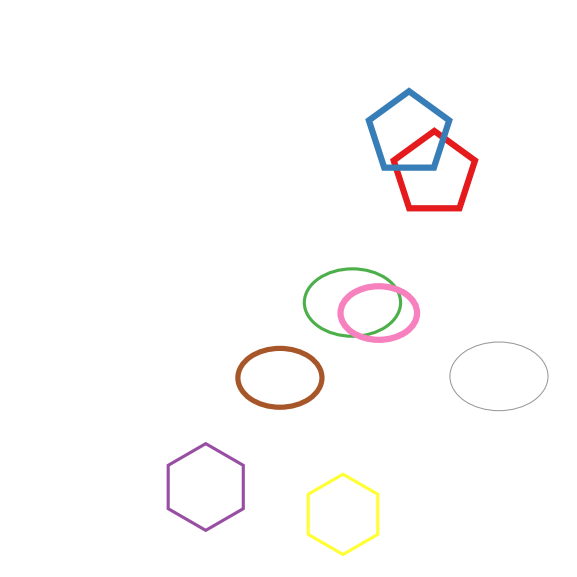[{"shape": "pentagon", "thickness": 3, "radius": 0.37, "center": [0.752, 0.698]}, {"shape": "pentagon", "thickness": 3, "radius": 0.37, "center": [0.708, 0.768]}, {"shape": "oval", "thickness": 1.5, "radius": 0.42, "center": [0.61, 0.475]}, {"shape": "hexagon", "thickness": 1.5, "radius": 0.38, "center": [0.356, 0.156]}, {"shape": "hexagon", "thickness": 1.5, "radius": 0.35, "center": [0.594, 0.109]}, {"shape": "oval", "thickness": 2.5, "radius": 0.36, "center": [0.485, 0.345]}, {"shape": "oval", "thickness": 3, "radius": 0.33, "center": [0.656, 0.457]}, {"shape": "oval", "thickness": 0.5, "radius": 0.42, "center": [0.864, 0.347]}]